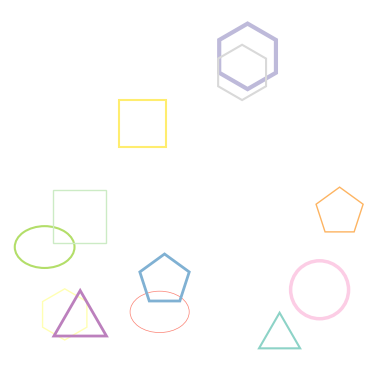[{"shape": "triangle", "thickness": 1.5, "radius": 0.31, "center": [0.726, 0.126]}, {"shape": "hexagon", "thickness": 1, "radius": 0.33, "center": [0.168, 0.183]}, {"shape": "hexagon", "thickness": 3, "radius": 0.43, "center": [0.643, 0.854]}, {"shape": "oval", "thickness": 0.5, "radius": 0.38, "center": [0.415, 0.19]}, {"shape": "pentagon", "thickness": 2, "radius": 0.34, "center": [0.427, 0.273]}, {"shape": "pentagon", "thickness": 1, "radius": 0.32, "center": [0.882, 0.45]}, {"shape": "oval", "thickness": 1.5, "radius": 0.39, "center": [0.116, 0.358]}, {"shape": "circle", "thickness": 2.5, "radius": 0.38, "center": [0.83, 0.247]}, {"shape": "hexagon", "thickness": 1.5, "radius": 0.36, "center": [0.629, 0.812]}, {"shape": "triangle", "thickness": 2, "radius": 0.39, "center": [0.208, 0.167]}, {"shape": "square", "thickness": 1, "radius": 0.34, "center": [0.206, 0.438]}, {"shape": "square", "thickness": 1.5, "radius": 0.3, "center": [0.37, 0.679]}]